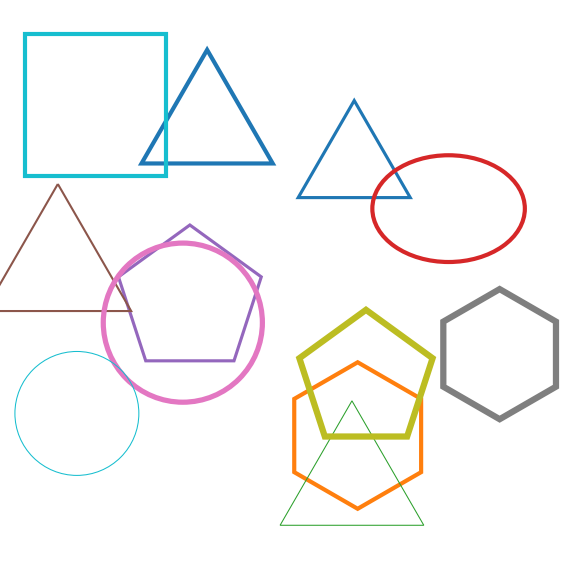[{"shape": "triangle", "thickness": 1.5, "radius": 0.56, "center": [0.613, 0.713]}, {"shape": "triangle", "thickness": 2, "radius": 0.66, "center": [0.359, 0.782]}, {"shape": "hexagon", "thickness": 2, "radius": 0.63, "center": [0.619, 0.245]}, {"shape": "triangle", "thickness": 0.5, "radius": 0.72, "center": [0.609, 0.161]}, {"shape": "oval", "thickness": 2, "radius": 0.66, "center": [0.777, 0.638]}, {"shape": "pentagon", "thickness": 1.5, "radius": 0.65, "center": [0.329, 0.48]}, {"shape": "triangle", "thickness": 1, "radius": 0.73, "center": [0.1, 0.534]}, {"shape": "circle", "thickness": 2.5, "radius": 0.69, "center": [0.317, 0.44]}, {"shape": "hexagon", "thickness": 3, "radius": 0.56, "center": [0.865, 0.386]}, {"shape": "pentagon", "thickness": 3, "radius": 0.61, "center": [0.634, 0.341]}, {"shape": "square", "thickness": 2, "radius": 0.61, "center": [0.165, 0.817]}, {"shape": "circle", "thickness": 0.5, "radius": 0.54, "center": [0.133, 0.283]}]